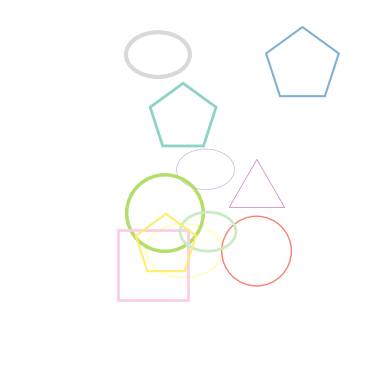[{"shape": "pentagon", "thickness": 2, "radius": 0.45, "center": [0.476, 0.694]}, {"shape": "oval", "thickness": 1, "radius": 0.5, "center": [0.478, 0.349]}, {"shape": "oval", "thickness": 0.5, "radius": 0.38, "center": [0.534, 0.56]}, {"shape": "circle", "thickness": 1, "radius": 0.45, "center": [0.666, 0.348]}, {"shape": "pentagon", "thickness": 1.5, "radius": 0.5, "center": [0.786, 0.831]}, {"shape": "circle", "thickness": 2.5, "radius": 0.5, "center": [0.428, 0.447]}, {"shape": "square", "thickness": 2, "radius": 0.46, "center": [0.398, 0.311]}, {"shape": "oval", "thickness": 3, "radius": 0.41, "center": [0.41, 0.858]}, {"shape": "triangle", "thickness": 0.5, "radius": 0.42, "center": [0.667, 0.503]}, {"shape": "oval", "thickness": 2, "radius": 0.36, "center": [0.54, 0.398]}, {"shape": "pentagon", "thickness": 1.5, "radius": 0.41, "center": [0.431, 0.362]}]